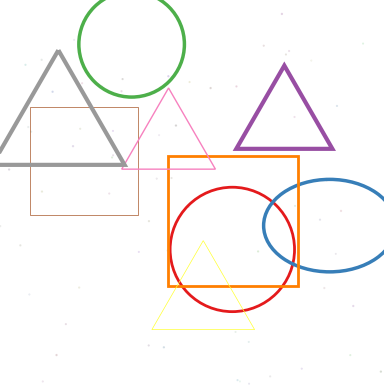[{"shape": "circle", "thickness": 2, "radius": 0.81, "center": [0.603, 0.352]}, {"shape": "oval", "thickness": 2.5, "radius": 0.86, "center": [0.856, 0.414]}, {"shape": "circle", "thickness": 2.5, "radius": 0.69, "center": [0.342, 0.885]}, {"shape": "triangle", "thickness": 3, "radius": 0.72, "center": [0.739, 0.685]}, {"shape": "square", "thickness": 2, "radius": 0.84, "center": [0.605, 0.427]}, {"shape": "triangle", "thickness": 0.5, "radius": 0.77, "center": [0.528, 0.221]}, {"shape": "square", "thickness": 0.5, "radius": 0.7, "center": [0.218, 0.582]}, {"shape": "triangle", "thickness": 1, "radius": 0.7, "center": [0.438, 0.631]}, {"shape": "triangle", "thickness": 3, "radius": 0.99, "center": [0.152, 0.671]}]